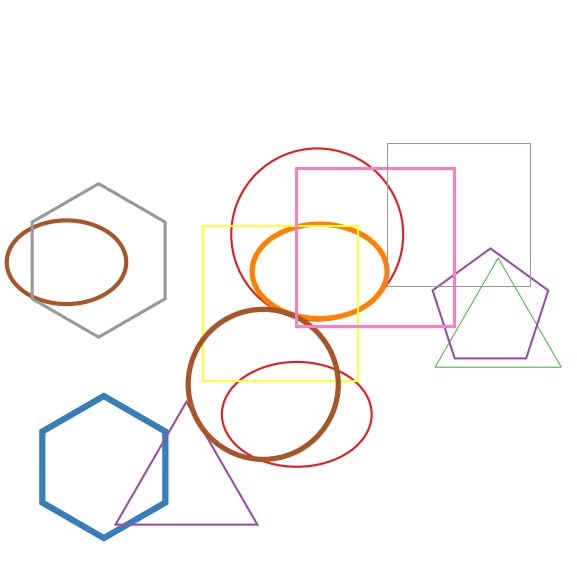[{"shape": "oval", "thickness": 1, "radius": 0.65, "center": [0.514, 0.282]}, {"shape": "circle", "thickness": 1, "radius": 0.74, "center": [0.549, 0.593]}, {"shape": "hexagon", "thickness": 3, "radius": 0.61, "center": [0.18, 0.19]}, {"shape": "triangle", "thickness": 0.5, "radius": 0.63, "center": [0.863, 0.426]}, {"shape": "pentagon", "thickness": 1, "radius": 0.53, "center": [0.849, 0.464]}, {"shape": "triangle", "thickness": 1, "radius": 0.71, "center": [0.323, 0.162]}, {"shape": "oval", "thickness": 2.5, "radius": 0.58, "center": [0.553, 0.529]}, {"shape": "square", "thickness": 1, "radius": 0.67, "center": [0.485, 0.474]}, {"shape": "oval", "thickness": 2, "radius": 0.52, "center": [0.115, 0.545]}, {"shape": "circle", "thickness": 2.5, "radius": 0.65, "center": [0.456, 0.334]}, {"shape": "square", "thickness": 1.5, "radius": 0.69, "center": [0.649, 0.571]}, {"shape": "hexagon", "thickness": 1.5, "radius": 0.66, "center": [0.171, 0.548]}, {"shape": "square", "thickness": 0.5, "radius": 0.62, "center": [0.794, 0.627]}]